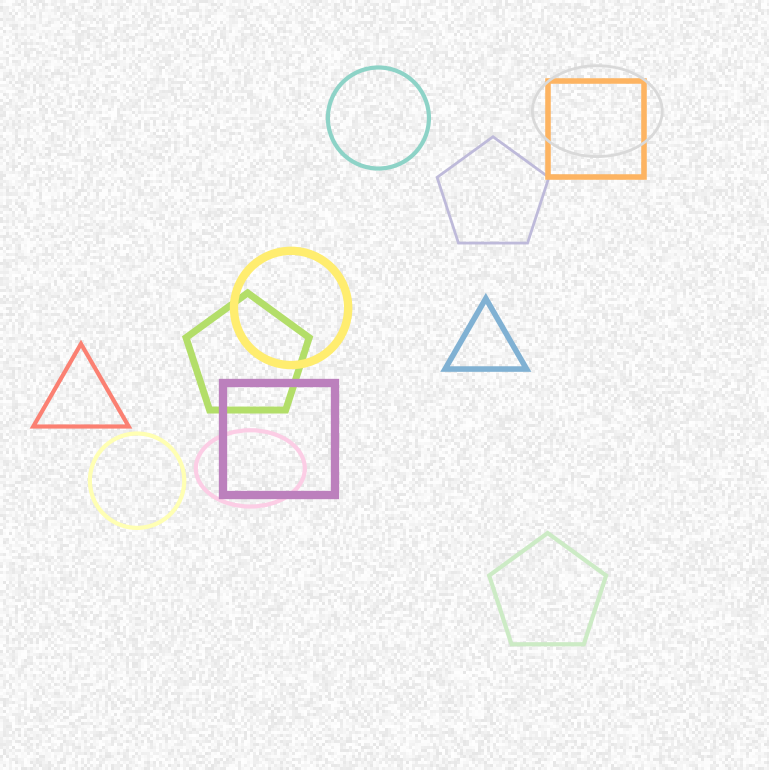[{"shape": "circle", "thickness": 1.5, "radius": 0.33, "center": [0.491, 0.847]}, {"shape": "circle", "thickness": 1.5, "radius": 0.31, "center": [0.178, 0.376]}, {"shape": "pentagon", "thickness": 1, "radius": 0.38, "center": [0.64, 0.746]}, {"shape": "triangle", "thickness": 1.5, "radius": 0.36, "center": [0.105, 0.482]}, {"shape": "triangle", "thickness": 2, "radius": 0.31, "center": [0.631, 0.551]}, {"shape": "square", "thickness": 2, "radius": 0.31, "center": [0.774, 0.832]}, {"shape": "pentagon", "thickness": 2.5, "radius": 0.42, "center": [0.322, 0.536]}, {"shape": "oval", "thickness": 1.5, "radius": 0.35, "center": [0.325, 0.392]}, {"shape": "oval", "thickness": 1, "radius": 0.42, "center": [0.776, 0.856]}, {"shape": "square", "thickness": 3, "radius": 0.36, "center": [0.362, 0.43]}, {"shape": "pentagon", "thickness": 1.5, "radius": 0.4, "center": [0.711, 0.228]}, {"shape": "circle", "thickness": 3, "radius": 0.37, "center": [0.378, 0.6]}]